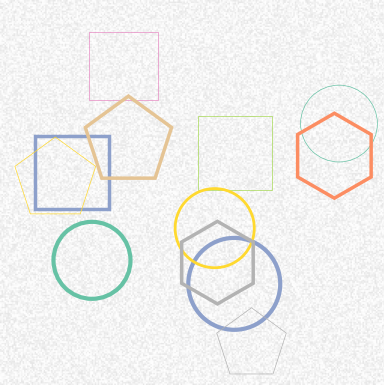[{"shape": "circle", "thickness": 0.5, "radius": 0.5, "center": [0.88, 0.679]}, {"shape": "circle", "thickness": 3, "radius": 0.5, "center": [0.239, 0.324]}, {"shape": "hexagon", "thickness": 2.5, "radius": 0.55, "center": [0.869, 0.596]}, {"shape": "square", "thickness": 2.5, "radius": 0.48, "center": [0.187, 0.552]}, {"shape": "circle", "thickness": 3, "radius": 0.6, "center": [0.608, 0.263]}, {"shape": "square", "thickness": 0.5, "radius": 0.45, "center": [0.32, 0.828]}, {"shape": "square", "thickness": 0.5, "radius": 0.48, "center": [0.61, 0.603]}, {"shape": "pentagon", "thickness": 0.5, "radius": 0.55, "center": [0.144, 0.534]}, {"shape": "circle", "thickness": 2, "radius": 0.51, "center": [0.558, 0.407]}, {"shape": "pentagon", "thickness": 2.5, "radius": 0.59, "center": [0.334, 0.633]}, {"shape": "hexagon", "thickness": 2.5, "radius": 0.54, "center": [0.565, 0.318]}, {"shape": "pentagon", "thickness": 0.5, "radius": 0.48, "center": [0.653, 0.106]}]